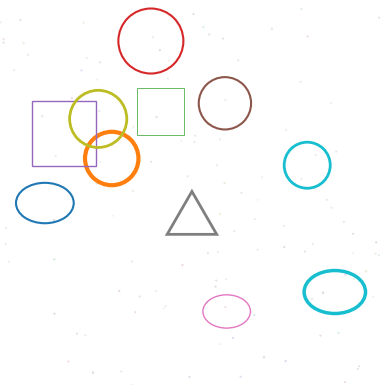[{"shape": "oval", "thickness": 1.5, "radius": 0.37, "center": [0.117, 0.473]}, {"shape": "circle", "thickness": 3, "radius": 0.35, "center": [0.29, 0.588]}, {"shape": "square", "thickness": 0.5, "radius": 0.3, "center": [0.416, 0.71]}, {"shape": "circle", "thickness": 1.5, "radius": 0.42, "center": [0.392, 0.893]}, {"shape": "square", "thickness": 1, "radius": 0.42, "center": [0.166, 0.654]}, {"shape": "circle", "thickness": 1.5, "radius": 0.34, "center": [0.584, 0.732]}, {"shape": "oval", "thickness": 1, "radius": 0.31, "center": [0.589, 0.191]}, {"shape": "triangle", "thickness": 2, "radius": 0.37, "center": [0.499, 0.428]}, {"shape": "circle", "thickness": 2, "radius": 0.37, "center": [0.255, 0.691]}, {"shape": "oval", "thickness": 2.5, "radius": 0.4, "center": [0.87, 0.242]}, {"shape": "circle", "thickness": 2, "radius": 0.3, "center": [0.798, 0.571]}]